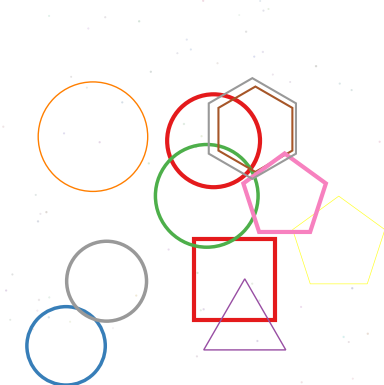[{"shape": "square", "thickness": 3, "radius": 0.53, "center": [0.609, 0.274]}, {"shape": "circle", "thickness": 3, "radius": 0.6, "center": [0.555, 0.634]}, {"shape": "circle", "thickness": 2.5, "radius": 0.51, "center": [0.172, 0.102]}, {"shape": "circle", "thickness": 2.5, "radius": 0.67, "center": [0.537, 0.491]}, {"shape": "triangle", "thickness": 1, "radius": 0.62, "center": [0.636, 0.153]}, {"shape": "circle", "thickness": 1, "radius": 0.71, "center": [0.241, 0.645]}, {"shape": "pentagon", "thickness": 0.5, "radius": 0.63, "center": [0.88, 0.365]}, {"shape": "hexagon", "thickness": 1.5, "radius": 0.55, "center": [0.663, 0.664]}, {"shape": "pentagon", "thickness": 3, "radius": 0.56, "center": [0.739, 0.489]}, {"shape": "circle", "thickness": 2.5, "radius": 0.52, "center": [0.277, 0.27]}, {"shape": "hexagon", "thickness": 1.5, "radius": 0.65, "center": [0.655, 0.666]}]